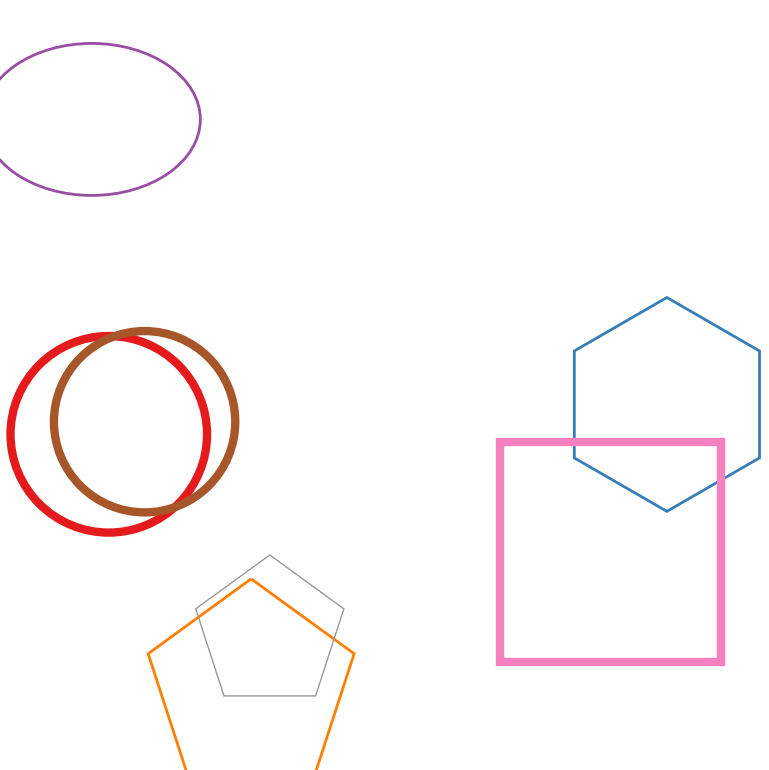[{"shape": "circle", "thickness": 3, "radius": 0.64, "center": [0.141, 0.436]}, {"shape": "hexagon", "thickness": 1, "radius": 0.69, "center": [0.866, 0.475]}, {"shape": "oval", "thickness": 1, "radius": 0.71, "center": [0.119, 0.845]}, {"shape": "pentagon", "thickness": 1, "radius": 0.7, "center": [0.326, 0.108]}, {"shape": "circle", "thickness": 3, "radius": 0.59, "center": [0.188, 0.452]}, {"shape": "square", "thickness": 3, "radius": 0.72, "center": [0.793, 0.283]}, {"shape": "pentagon", "thickness": 0.5, "radius": 0.51, "center": [0.35, 0.178]}]